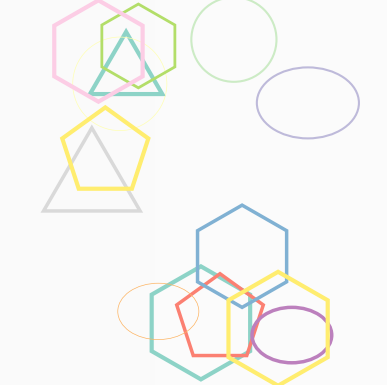[{"shape": "hexagon", "thickness": 3, "radius": 0.73, "center": [0.518, 0.161]}, {"shape": "triangle", "thickness": 3, "radius": 0.54, "center": [0.325, 0.81]}, {"shape": "circle", "thickness": 0.5, "radius": 0.61, "center": [0.309, 0.782]}, {"shape": "oval", "thickness": 1.5, "radius": 0.66, "center": [0.795, 0.733]}, {"shape": "pentagon", "thickness": 2.5, "radius": 0.59, "center": [0.568, 0.172]}, {"shape": "hexagon", "thickness": 2.5, "radius": 0.66, "center": [0.625, 0.334]}, {"shape": "oval", "thickness": 0.5, "radius": 0.52, "center": [0.409, 0.191]}, {"shape": "hexagon", "thickness": 2, "radius": 0.54, "center": [0.357, 0.881]}, {"shape": "hexagon", "thickness": 3, "radius": 0.66, "center": [0.254, 0.868]}, {"shape": "triangle", "thickness": 2.5, "radius": 0.72, "center": [0.237, 0.524]}, {"shape": "oval", "thickness": 2.5, "radius": 0.51, "center": [0.753, 0.13]}, {"shape": "circle", "thickness": 1.5, "radius": 0.55, "center": [0.604, 0.897]}, {"shape": "pentagon", "thickness": 3, "radius": 0.58, "center": [0.272, 0.604]}, {"shape": "hexagon", "thickness": 3, "radius": 0.74, "center": [0.718, 0.146]}]